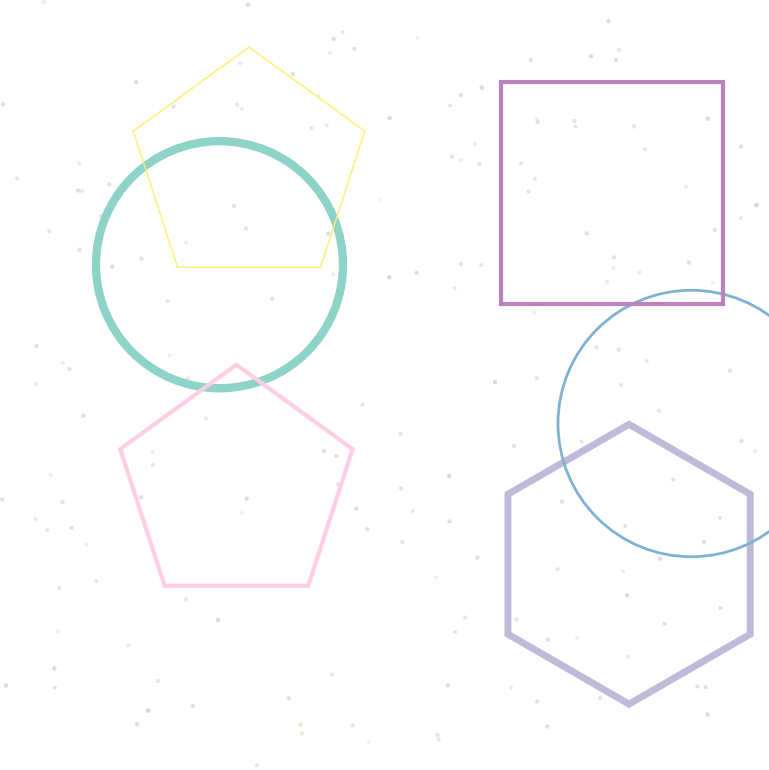[{"shape": "circle", "thickness": 3, "radius": 0.8, "center": [0.285, 0.656]}, {"shape": "hexagon", "thickness": 2.5, "radius": 0.91, "center": [0.817, 0.267]}, {"shape": "circle", "thickness": 1, "radius": 0.87, "center": [0.898, 0.45]}, {"shape": "pentagon", "thickness": 1.5, "radius": 0.79, "center": [0.307, 0.368]}, {"shape": "square", "thickness": 1.5, "radius": 0.72, "center": [0.795, 0.749]}, {"shape": "pentagon", "thickness": 0.5, "radius": 0.79, "center": [0.323, 0.781]}]